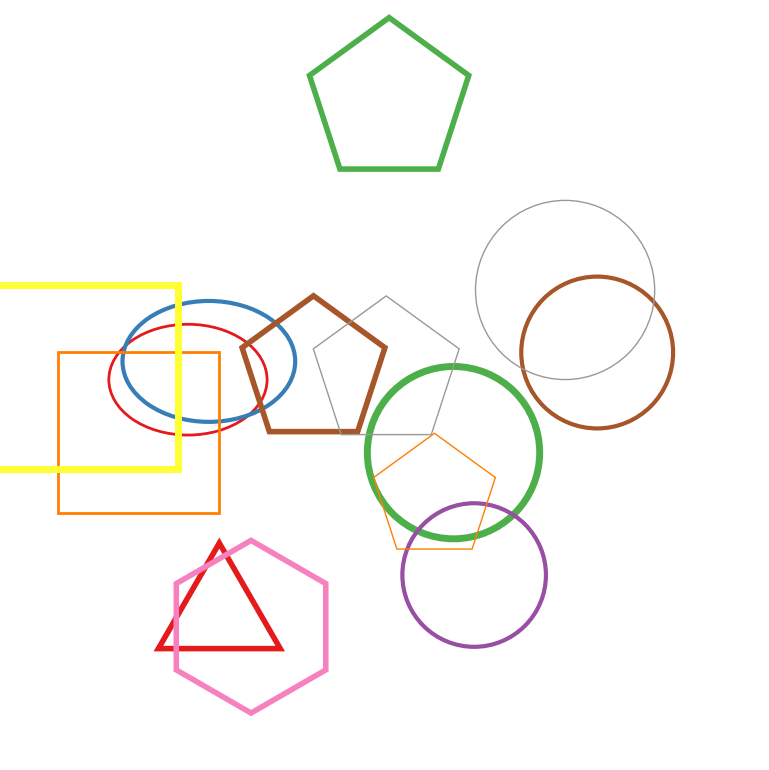[{"shape": "triangle", "thickness": 2, "radius": 0.46, "center": [0.285, 0.203]}, {"shape": "oval", "thickness": 1, "radius": 0.51, "center": [0.244, 0.507]}, {"shape": "oval", "thickness": 1.5, "radius": 0.56, "center": [0.271, 0.531]}, {"shape": "pentagon", "thickness": 2, "radius": 0.54, "center": [0.505, 0.868]}, {"shape": "circle", "thickness": 2.5, "radius": 0.56, "center": [0.589, 0.412]}, {"shape": "circle", "thickness": 1.5, "radius": 0.47, "center": [0.616, 0.253]}, {"shape": "pentagon", "thickness": 0.5, "radius": 0.42, "center": [0.564, 0.354]}, {"shape": "square", "thickness": 1, "radius": 0.52, "center": [0.18, 0.438]}, {"shape": "square", "thickness": 2.5, "radius": 0.6, "center": [0.112, 0.51]}, {"shape": "pentagon", "thickness": 2, "radius": 0.49, "center": [0.407, 0.518]}, {"shape": "circle", "thickness": 1.5, "radius": 0.49, "center": [0.776, 0.542]}, {"shape": "hexagon", "thickness": 2, "radius": 0.56, "center": [0.326, 0.186]}, {"shape": "pentagon", "thickness": 0.5, "radius": 0.5, "center": [0.502, 0.516]}, {"shape": "circle", "thickness": 0.5, "radius": 0.58, "center": [0.734, 0.623]}]